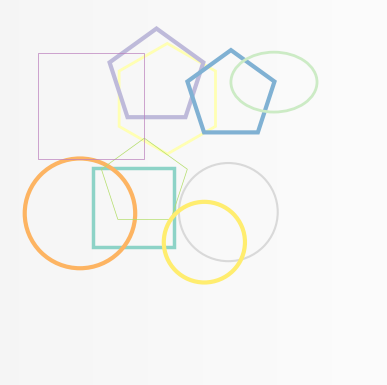[{"shape": "square", "thickness": 2.5, "radius": 0.52, "center": [0.345, 0.461]}, {"shape": "hexagon", "thickness": 2, "radius": 0.72, "center": [0.432, 0.744]}, {"shape": "pentagon", "thickness": 3, "radius": 0.64, "center": [0.404, 0.799]}, {"shape": "pentagon", "thickness": 3, "radius": 0.59, "center": [0.596, 0.752]}, {"shape": "circle", "thickness": 3, "radius": 0.71, "center": [0.206, 0.446]}, {"shape": "pentagon", "thickness": 0.5, "radius": 0.58, "center": [0.373, 0.525]}, {"shape": "circle", "thickness": 1.5, "radius": 0.64, "center": [0.589, 0.449]}, {"shape": "square", "thickness": 0.5, "radius": 0.68, "center": [0.234, 0.725]}, {"shape": "oval", "thickness": 2, "radius": 0.56, "center": [0.707, 0.787]}, {"shape": "circle", "thickness": 3, "radius": 0.52, "center": [0.527, 0.371]}]